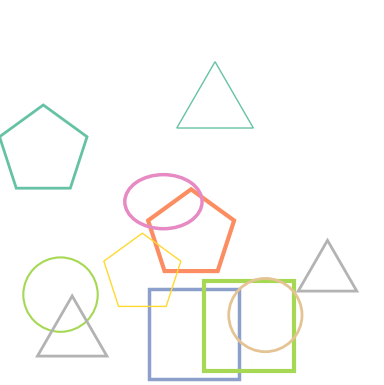[{"shape": "triangle", "thickness": 1, "radius": 0.57, "center": [0.559, 0.725]}, {"shape": "pentagon", "thickness": 2, "radius": 0.6, "center": [0.112, 0.608]}, {"shape": "pentagon", "thickness": 3, "radius": 0.59, "center": [0.496, 0.391]}, {"shape": "square", "thickness": 2.5, "radius": 0.59, "center": [0.504, 0.132]}, {"shape": "oval", "thickness": 2.5, "radius": 0.5, "center": [0.425, 0.476]}, {"shape": "square", "thickness": 3, "radius": 0.58, "center": [0.646, 0.154]}, {"shape": "circle", "thickness": 1.5, "radius": 0.48, "center": [0.157, 0.235]}, {"shape": "pentagon", "thickness": 1, "radius": 0.53, "center": [0.37, 0.289]}, {"shape": "circle", "thickness": 2, "radius": 0.48, "center": [0.689, 0.182]}, {"shape": "triangle", "thickness": 2, "radius": 0.52, "center": [0.187, 0.127]}, {"shape": "triangle", "thickness": 2, "radius": 0.44, "center": [0.851, 0.288]}]